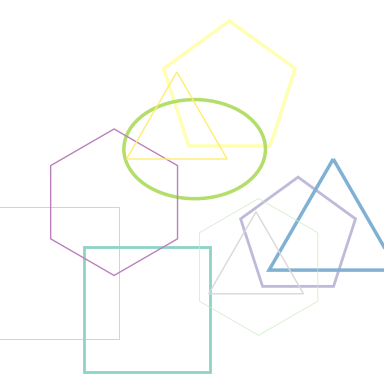[{"shape": "square", "thickness": 2, "radius": 0.82, "center": [0.382, 0.196]}, {"shape": "pentagon", "thickness": 2.5, "radius": 0.9, "center": [0.596, 0.766]}, {"shape": "pentagon", "thickness": 2, "radius": 0.78, "center": [0.774, 0.383]}, {"shape": "triangle", "thickness": 2.5, "radius": 0.96, "center": [0.866, 0.395]}, {"shape": "square", "thickness": 0.5, "radius": 0.86, "center": [0.137, 0.29]}, {"shape": "oval", "thickness": 2.5, "radius": 0.92, "center": [0.506, 0.613]}, {"shape": "triangle", "thickness": 1, "radius": 0.71, "center": [0.665, 0.308]}, {"shape": "hexagon", "thickness": 1, "radius": 0.95, "center": [0.296, 0.475]}, {"shape": "hexagon", "thickness": 0.5, "radius": 0.89, "center": [0.672, 0.307]}, {"shape": "triangle", "thickness": 1, "radius": 0.75, "center": [0.459, 0.662]}]